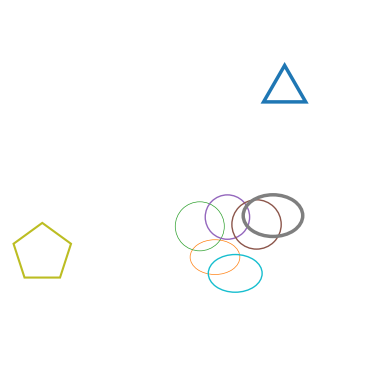[{"shape": "triangle", "thickness": 2.5, "radius": 0.32, "center": [0.739, 0.767]}, {"shape": "oval", "thickness": 0.5, "radius": 0.32, "center": [0.558, 0.332]}, {"shape": "circle", "thickness": 0.5, "radius": 0.32, "center": [0.519, 0.412]}, {"shape": "circle", "thickness": 1, "radius": 0.29, "center": [0.591, 0.436]}, {"shape": "circle", "thickness": 1, "radius": 0.32, "center": [0.666, 0.417]}, {"shape": "oval", "thickness": 2.5, "radius": 0.39, "center": [0.709, 0.44]}, {"shape": "pentagon", "thickness": 1.5, "radius": 0.39, "center": [0.11, 0.343]}, {"shape": "oval", "thickness": 1, "radius": 0.35, "center": [0.611, 0.29]}]